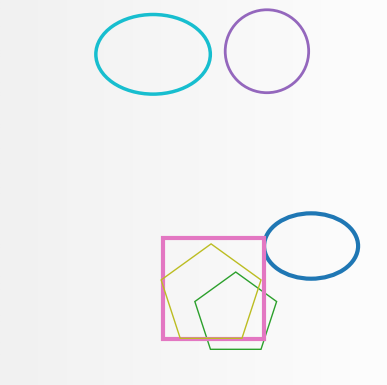[{"shape": "oval", "thickness": 3, "radius": 0.61, "center": [0.803, 0.361]}, {"shape": "pentagon", "thickness": 1, "radius": 0.55, "center": [0.608, 0.182]}, {"shape": "circle", "thickness": 2, "radius": 0.54, "center": [0.689, 0.867]}, {"shape": "square", "thickness": 3, "radius": 0.66, "center": [0.551, 0.25]}, {"shape": "pentagon", "thickness": 1, "radius": 0.68, "center": [0.545, 0.231]}, {"shape": "oval", "thickness": 2.5, "radius": 0.74, "center": [0.395, 0.859]}]